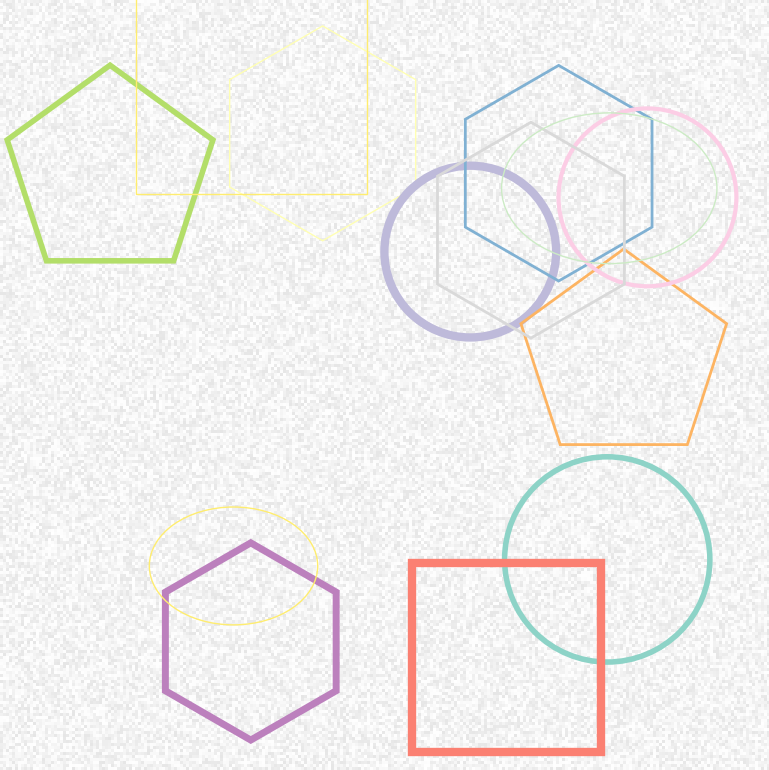[{"shape": "circle", "thickness": 2, "radius": 0.67, "center": [0.789, 0.273]}, {"shape": "hexagon", "thickness": 0.5, "radius": 0.7, "center": [0.419, 0.827]}, {"shape": "circle", "thickness": 3, "radius": 0.56, "center": [0.611, 0.673]}, {"shape": "square", "thickness": 3, "radius": 0.61, "center": [0.657, 0.146]}, {"shape": "hexagon", "thickness": 1, "radius": 0.7, "center": [0.726, 0.775]}, {"shape": "pentagon", "thickness": 1, "radius": 0.7, "center": [0.81, 0.536]}, {"shape": "pentagon", "thickness": 2, "radius": 0.7, "center": [0.143, 0.775]}, {"shape": "circle", "thickness": 1.5, "radius": 0.58, "center": [0.841, 0.744]}, {"shape": "hexagon", "thickness": 1, "radius": 0.7, "center": [0.69, 0.701]}, {"shape": "hexagon", "thickness": 2.5, "radius": 0.64, "center": [0.326, 0.167]}, {"shape": "oval", "thickness": 0.5, "radius": 0.7, "center": [0.791, 0.756]}, {"shape": "oval", "thickness": 0.5, "radius": 0.55, "center": [0.303, 0.265]}, {"shape": "square", "thickness": 0.5, "radius": 0.75, "center": [0.326, 0.898]}]